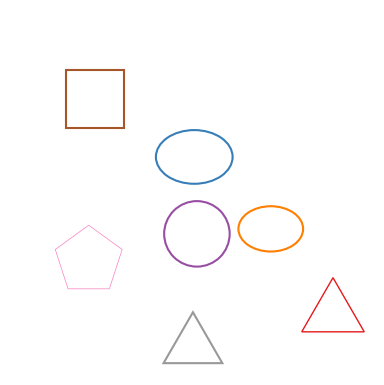[{"shape": "triangle", "thickness": 1, "radius": 0.47, "center": [0.865, 0.185]}, {"shape": "oval", "thickness": 1.5, "radius": 0.5, "center": [0.505, 0.592]}, {"shape": "circle", "thickness": 1.5, "radius": 0.43, "center": [0.511, 0.393]}, {"shape": "oval", "thickness": 1.5, "radius": 0.42, "center": [0.703, 0.406]}, {"shape": "square", "thickness": 1.5, "radius": 0.37, "center": [0.247, 0.743]}, {"shape": "pentagon", "thickness": 0.5, "radius": 0.46, "center": [0.23, 0.324]}, {"shape": "triangle", "thickness": 1.5, "radius": 0.44, "center": [0.501, 0.101]}]